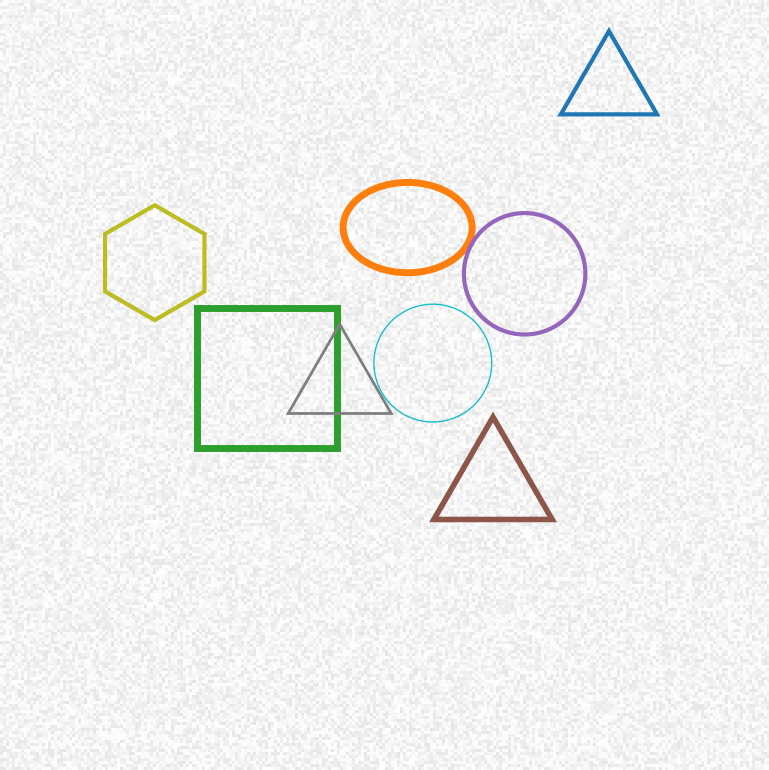[{"shape": "triangle", "thickness": 1.5, "radius": 0.36, "center": [0.791, 0.888]}, {"shape": "oval", "thickness": 2.5, "radius": 0.42, "center": [0.529, 0.704]}, {"shape": "square", "thickness": 2.5, "radius": 0.45, "center": [0.347, 0.509]}, {"shape": "circle", "thickness": 1.5, "radius": 0.39, "center": [0.681, 0.644]}, {"shape": "triangle", "thickness": 2, "radius": 0.44, "center": [0.64, 0.37]}, {"shape": "triangle", "thickness": 1, "radius": 0.39, "center": [0.441, 0.502]}, {"shape": "hexagon", "thickness": 1.5, "radius": 0.37, "center": [0.201, 0.659]}, {"shape": "circle", "thickness": 0.5, "radius": 0.38, "center": [0.562, 0.528]}]